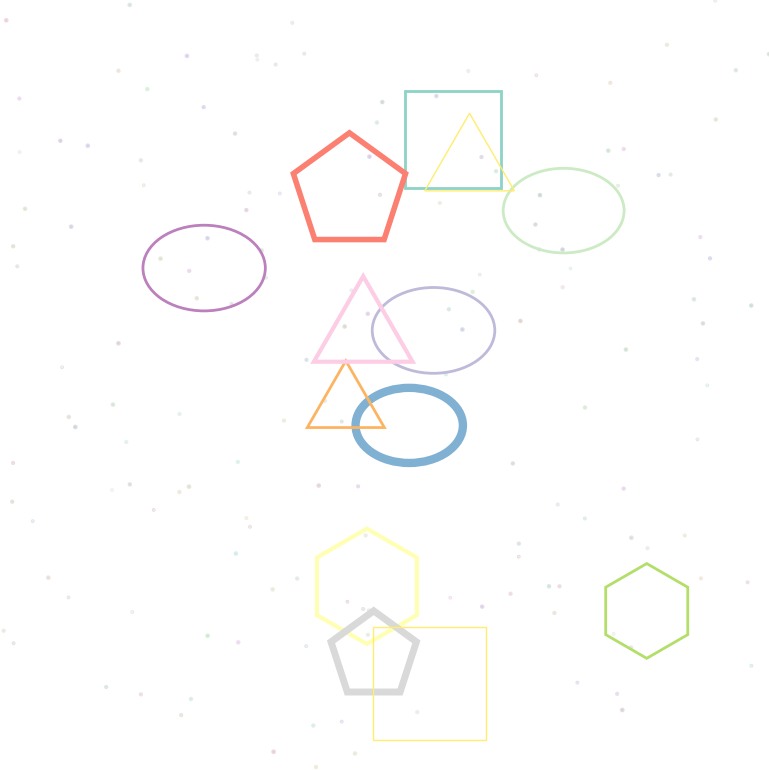[{"shape": "square", "thickness": 1, "radius": 0.31, "center": [0.588, 0.819]}, {"shape": "hexagon", "thickness": 1.5, "radius": 0.37, "center": [0.476, 0.239]}, {"shape": "oval", "thickness": 1, "radius": 0.4, "center": [0.563, 0.571]}, {"shape": "pentagon", "thickness": 2, "radius": 0.38, "center": [0.454, 0.751]}, {"shape": "oval", "thickness": 3, "radius": 0.35, "center": [0.531, 0.448]}, {"shape": "triangle", "thickness": 1, "radius": 0.29, "center": [0.449, 0.474]}, {"shape": "hexagon", "thickness": 1, "radius": 0.31, "center": [0.84, 0.207]}, {"shape": "triangle", "thickness": 1.5, "radius": 0.37, "center": [0.472, 0.567]}, {"shape": "pentagon", "thickness": 2.5, "radius": 0.29, "center": [0.485, 0.148]}, {"shape": "oval", "thickness": 1, "radius": 0.4, "center": [0.265, 0.652]}, {"shape": "oval", "thickness": 1, "radius": 0.39, "center": [0.732, 0.726]}, {"shape": "triangle", "thickness": 0.5, "radius": 0.34, "center": [0.61, 0.786]}, {"shape": "square", "thickness": 0.5, "radius": 0.37, "center": [0.558, 0.113]}]